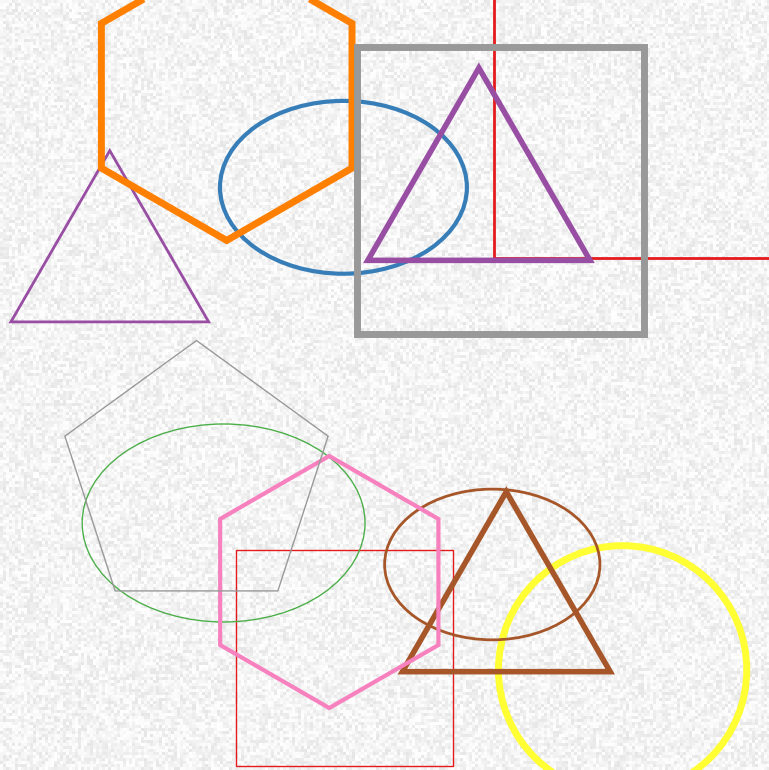[{"shape": "square", "thickness": 1, "radius": 0.98, "center": [0.838, 0.861]}, {"shape": "square", "thickness": 0.5, "radius": 0.7, "center": [0.447, 0.145]}, {"shape": "oval", "thickness": 1.5, "radius": 0.8, "center": [0.446, 0.757]}, {"shape": "oval", "thickness": 0.5, "radius": 0.92, "center": [0.29, 0.321]}, {"shape": "triangle", "thickness": 2, "radius": 0.83, "center": [0.622, 0.745]}, {"shape": "triangle", "thickness": 1, "radius": 0.74, "center": [0.143, 0.656]}, {"shape": "hexagon", "thickness": 2.5, "radius": 0.94, "center": [0.294, 0.876]}, {"shape": "circle", "thickness": 2.5, "radius": 0.81, "center": [0.809, 0.13]}, {"shape": "triangle", "thickness": 2, "radius": 0.78, "center": [0.658, 0.206]}, {"shape": "oval", "thickness": 1, "radius": 0.7, "center": [0.639, 0.267]}, {"shape": "hexagon", "thickness": 1.5, "radius": 0.82, "center": [0.428, 0.244]}, {"shape": "square", "thickness": 2.5, "radius": 0.93, "center": [0.65, 0.752]}, {"shape": "pentagon", "thickness": 0.5, "radius": 0.9, "center": [0.255, 0.378]}]